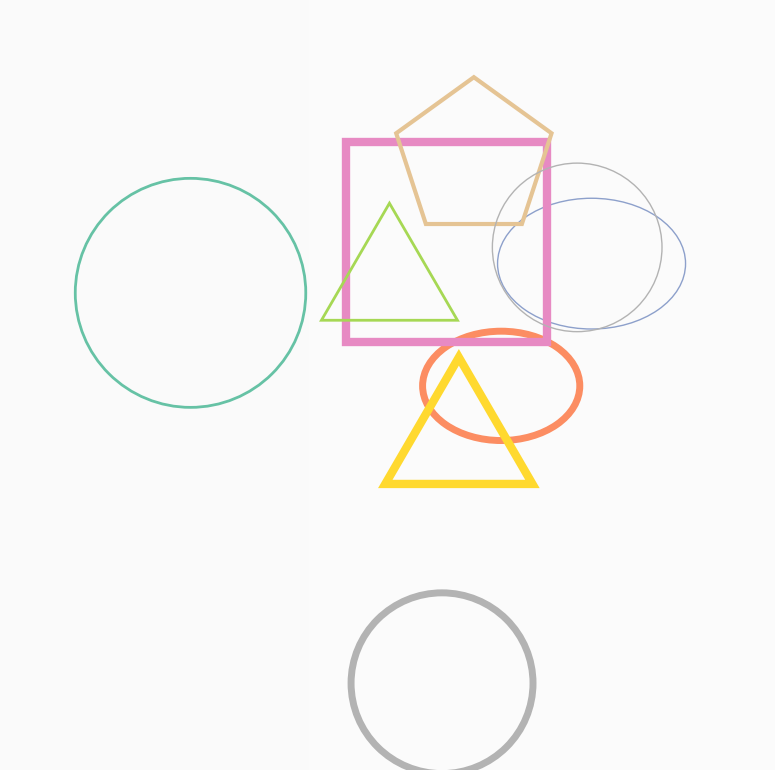[{"shape": "circle", "thickness": 1, "radius": 0.74, "center": [0.246, 0.62]}, {"shape": "oval", "thickness": 2.5, "radius": 0.51, "center": [0.647, 0.499]}, {"shape": "oval", "thickness": 0.5, "radius": 0.61, "center": [0.763, 0.658]}, {"shape": "square", "thickness": 3, "radius": 0.65, "center": [0.576, 0.686]}, {"shape": "triangle", "thickness": 1, "radius": 0.51, "center": [0.503, 0.635]}, {"shape": "triangle", "thickness": 3, "radius": 0.55, "center": [0.592, 0.426]}, {"shape": "pentagon", "thickness": 1.5, "radius": 0.53, "center": [0.611, 0.794]}, {"shape": "circle", "thickness": 2.5, "radius": 0.59, "center": [0.57, 0.113]}, {"shape": "circle", "thickness": 0.5, "radius": 0.55, "center": [0.745, 0.679]}]